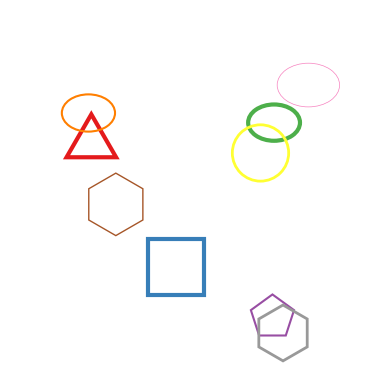[{"shape": "triangle", "thickness": 3, "radius": 0.37, "center": [0.237, 0.629]}, {"shape": "square", "thickness": 3, "radius": 0.36, "center": [0.458, 0.306]}, {"shape": "oval", "thickness": 3, "radius": 0.34, "center": [0.712, 0.681]}, {"shape": "pentagon", "thickness": 1.5, "radius": 0.29, "center": [0.708, 0.176]}, {"shape": "oval", "thickness": 1.5, "radius": 0.35, "center": [0.23, 0.707]}, {"shape": "circle", "thickness": 2, "radius": 0.37, "center": [0.677, 0.603]}, {"shape": "hexagon", "thickness": 1, "radius": 0.41, "center": [0.301, 0.469]}, {"shape": "oval", "thickness": 0.5, "radius": 0.41, "center": [0.801, 0.779]}, {"shape": "hexagon", "thickness": 2, "radius": 0.36, "center": [0.735, 0.135]}]